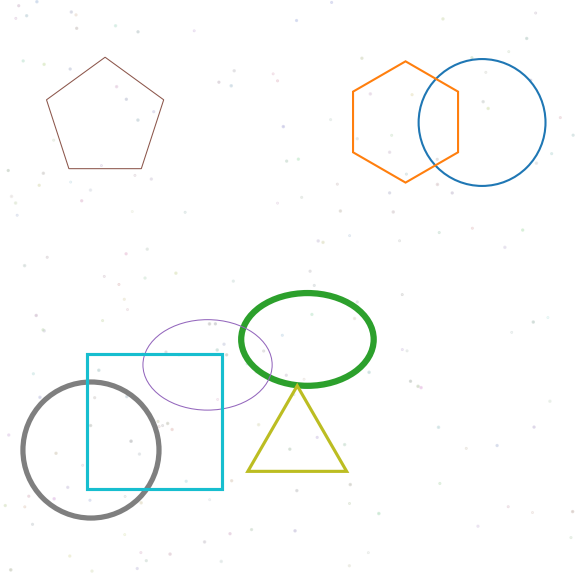[{"shape": "circle", "thickness": 1, "radius": 0.55, "center": [0.835, 0.787]}, {"shape": "hexagon", "thickness": 1, "radius": 0.52, "center": [0.702, 0.788]}, {"shape": "oval", "thickness": 3, "radius": 0.57, "center": [0.532, 0.411]}, {"shape": "oval", "thickness": 0.5, "radius": 0.56, "center": [0.359, 0.367]}, {"shape": "pentagon", "thickness": 0.5, "radius": 0.53, "center": [0.182, 0.793]}, {"shape": "circle", "thickness": 2.5, "radius": 0.59, "center": [0.158, 0.22]}, {"shape": "triangle", "thickness": 1.5, "radius": 0.49, "center": [0.515, 0.232]}, {"shape": "square", "thickness": 1.5, "radius": 0.58, "center": [0.268, 0.269]}]